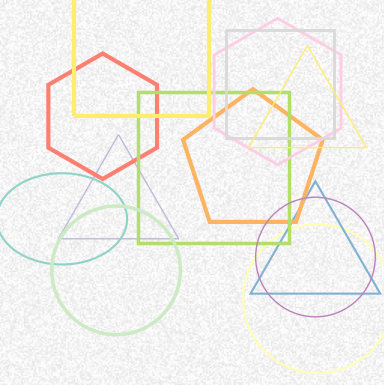[{"shape": "oval", "thickness": 1.5, "radius": 0.85, "center": [0.161, 0.432]}, {"shape": "circle", "thickness": 1.5, "radius": 0.97, "center": [0.825, 0.224]}, {"shape": "triangle", "thickness": 1, "radius": 0.9, "center": [0.308, 0.47]}, {"shape": "hexagon", "thickness": 3, "radius": 0.81, "center": [0.267, 0.698]}, {"shape": "triangle", "thickness": 1.5, "radius": 0.97, "center": [0.819, 0.335]}, {"shape": "pentagon", "thickness": 3, "radius": 0.95, "center": [0.657, 0.578]}, {"shape": "square", "thickness": 2.5, "radius": 0.98, "center": [0.555, 0.566]}, {"shape": "hexagon", "thickness": 2, "radius": 0.95, "center": [0.721, 0.762]}, {"shape": "square", "thickness": 2, "radius": 0.7, "center": [0.728, 0.781]}, {"shape": "circle", "thickness": 1, "radius": 0.78, "center": [0.819, 0.332]}, {"shape": "circle", "thickness": 2.5, "radius": 0.84, "center": [0.301, 0.298]}, {"shape": "triangle", "thickness": 1, "radius": 0.88, "center": [0.798, 0.705]}, {"shape": "square", "thickness": 3, "radius": 0.87, "center": [0.368, 0.874]}]